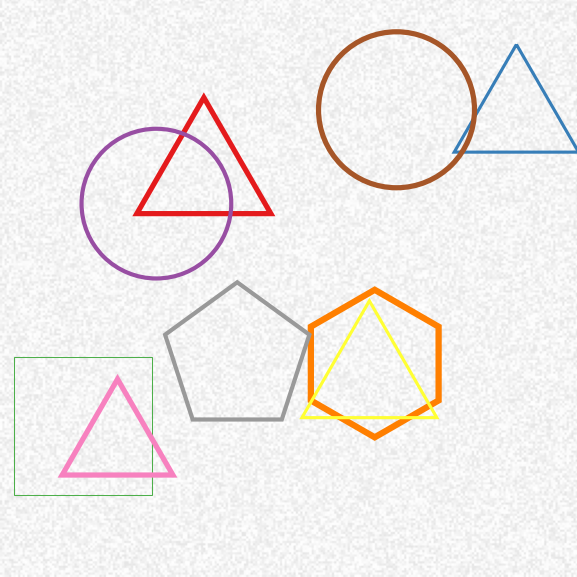[{"shape": "triangle", "thickness": 2.5, "radius": 0.67, "center": [0.353, 0.696]}, {"shape": "triangle", "thickness": 1.5, "radius": 0.62, "center": [0.894, 0.798]}, {"shape": "square", "thickness": 0.5, "radius": 0.6, "center": [0.144, 0.261]}, {"shape": "circle", "thickness": 2, "radius": 0.65, "center": [0.271, 0.647]}, {"shape": "hexagon", "thickness": 3, "radius": 0.64, "center": [0.649, 0.37]}, {"shape": "triangle", "thickness": 1.5, "radius": 0.67, "center": [0.64, 0.343]}, {"shape": "circle", "thickness": 2.5, "radius": 0.68, "center": [0.687, 0.809]}, {"shape": "triangle", "thickness": 2.5, "radius": 0.55, "center": [0.204, 0.232]}, {"shape": "pentagon", "thickness": 2, "radius": 0.66, "center": [0.411, 0.379]}]